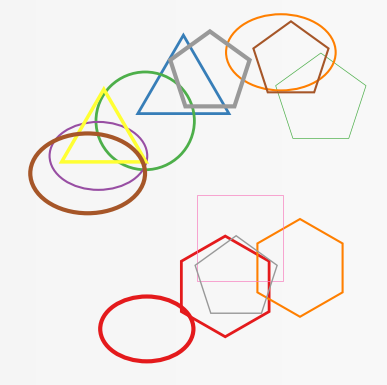[{"shape": "hexagon", "thickness": 2, "radius": 0.65, "center": [0.581, 0.256]}, {"shape": "oval", "thickness": 3, "radius": 0.6, "center": [0.379, 0.146]}, {"shape": "triangle", "thickness": 2, "radius": 0.68, "center": [0.473, 0.773]}, {"shape": "pentagon", "thickness": 0.5, "radius": 0.61, "center": [0.828, 0.74]}, {"shape": "circle", "thickness": 2, "radius": 0.63, "center": [0.375, 0.686]}, {"shape": "oval", "thickness": 1.5, "radius": 0.63, "center": [0.254, 0.595]}, {"shape": "oval", "thickness": 1.5, "radius": 0.71, "center": [0.725, 0.864]}, {"shape": "hexagon", "thickness": 1.5, "radius": 0.63, "center": [0.774, 0.304]}, {"shape": "triangle", "thickness": 2.5, "radius": 0.63, "center": [0.268, 0.642]}, {"shape": "pentagon", "thickness": 1.5, "radius": 0.51, "center": [0.751, 0.843]}, {"shape": "oval", "thickness": 3, "radius": 0.74, "center": [0.226, 0.55]}, {"shape": "square", "thickness": 0.5, "radius": 0.56, "center": [0.619, 0.382]}, {"shape": "pentagon", "thickness": 3, "radius": 0.54, "center": [0.542, 0.811]}, {"shape": "pentagon", "thickness": 1, "radius": 0.56, "center": [0.609, 0.276]}]